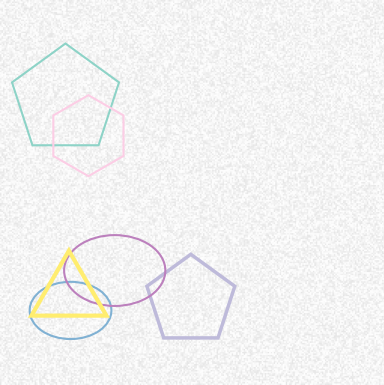[{"shape": "pentagon", "thickness": 1.5, "radius": 0.73, "center": [0.17, 0.741]}, {"shape": "pentagon", "thickness": 2.5, "radius": 0.6, "center": [0.496, 0.219]}, {"shape": "oval", "thickness": 1.5, "radius": 0.53, "center": [0.183, 0.194]}, {"shape": "hexagon", "thickness": 1.5, "radius": 0.53, "center": [0.23, 0.648]}, {"shape": "oval", "thickness": 1.5, "radius": 0.66, "center": [0.298, 0.297]}, {"shape": "triangle", "thickness": 3, "radius": 0.56, "center": [0.179, 0.236]}]